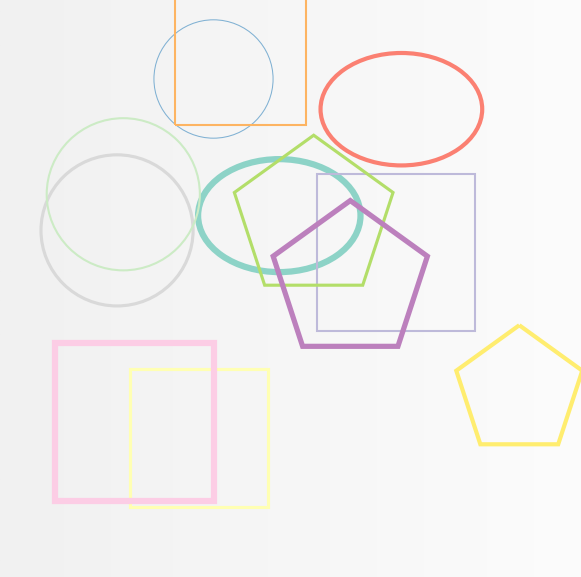[{"shape": "oval", "thickness": 3, "radius": 0.7, "center": [0.481, 0.626]}, {"shape": "square", "thickness": 1.5, "radius": 0.6, "center": [0.342, 0.24]}, {"shape": "square", "thickness": 1, "radius": 0.68, "center": [0.681, 0.562]}, {"shape": "oval", "thickness": 2, "radius": 0.7, "center": [0.691, 0.81]}, {"shape": "circle", "thickness": 0.5, "radius": 0.51, "center": [0.367, 0.862]}, {"shape": "square", "thickness": 1, "radius": 0.56, "center": [0.413, 0.895]}, {"shape": "pentagon", "thickness": 1.5, "radius": 0.72, "center": [0.54, 0.621]}, {"shape": "square", "thickness": 3, "radius": 0.68, "center": [0.232, 0.269]}, {"shape": "circle", "thickness": 1.5, "radius": 0.65, "center": [0.201, 0.6]}, {"shape": "pentagon", "thickness": 2.5, "radius": 0.7, "center": [0.603, 0.512]}, {"shape": "circle", "thickness": 1, "radius": 0.66, "center": [0.212, 0.663]}, {"shape": "pentagon", "thickness": 2, "radius": 0.57, "center": [0.893, 0.322]}]